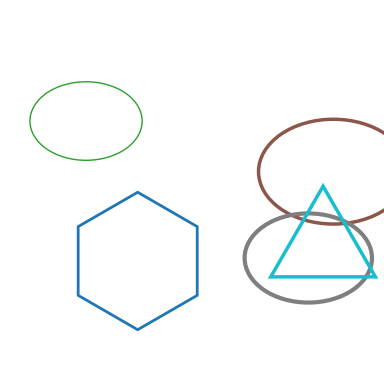[{"shape": "hexagon", "thickness": 2, "radius": 0.89, "center": [0.358, 0.322]}, {"shape": "oval", "thickness": 1, "radius": 0.73, "center": [0.223, 0.686]}, {"shape": "oval", "thickness": 2.5, "radius": 0.97, "center": [0.866, 0.554]}, {"shape": "oval", "thickness": 3, "radius": 0.83, "center": [0.801, 0.33]}, {"shape": "triangle", "thickness": 2.5, "radius": 0.78, "center": [0.839, 0.359]}]